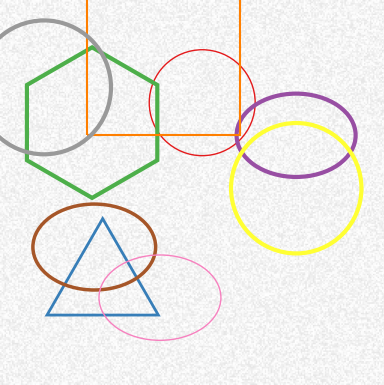[{"shape": "circle", "thickness": 1, "radius": 0.69, "center": [0.525, 0.733]}, {"shape": "triangle", "thickness": 2, "radius": 0.83, "center": [0.267, 0.265]}, {"shape": "hexagon", "thickness": 3, "radius": 0.98, "center": [0.239, 0.682]}, {"shape": "oval", "thickness": 3, "radius": 0.77, "center": [0.769, 0.649]}, {"shape": "square", "thickness": 1.5, "radius": 0.99, "center": [0.424, 0.848]}, {"shape": "circle", "thickness": 3, "radius": 0.85, "center": [0.769, 0.511]}, {"shape": "oval", "thickness": 2.5, "radius": 0.8, "center": [0.245, 0.358]}, {"shape": "oval", "thickness": 1, "radius": 0.79, "center": [0.415, 0.227]}, {"shape": "circle", "thickness": 3, "radius": 0.87, "center": [0.114, 0.773]}]